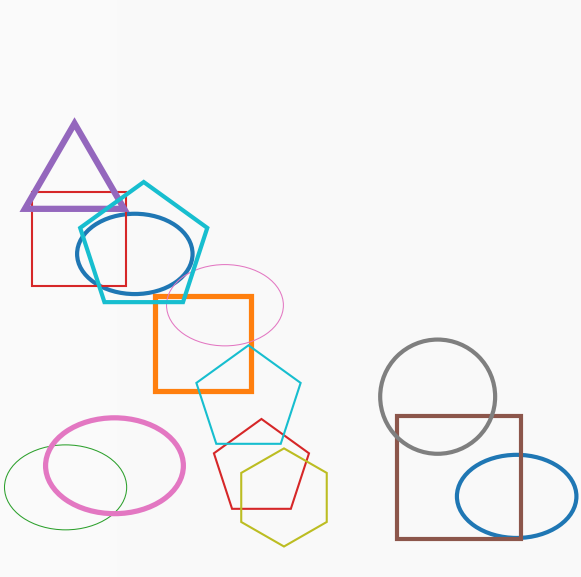[{"shape": "oval", "thickness": 2, "radius": 0.5, "center": [0.232, 0.559]}, {"shape": "oval", "thickness": 2, "radius": 0.51, "center": [0.889, 0.14]}, {"shape": "square", "thickness": 2.5, "radius": 0.41, "center": [0.349, 0.404]}, {"shape": "oval", "thickness": 0.5, "radius": 0.53, "center": [0.113, 0.155]}, {"shape": "square", "thickness": 1, "radius": 0.41, "center": [0.136, 0.585]}, {"shape": "pentagon", "thickness": 1, "radius": 0.43, "center": [0.45, 0.188]}, {"shape": "triangle", "thickness": 3, "radius": 0.49, "center": [0.128, 0.687]}, {"shape": "square", "thickness": 2, "radius": 0.53, "center": [0.789, 0.172]}, {"shape": "oval", "thickness": 2.5, "radius": 0.59, "center": [0.197, 0.193]}, {"shape": "oval", "thickness": 0.5, "radius": 0.5, "center": [0.387, 0.471]}, {"shape": "circle", "thickness": 2, "radius": 0.49, "center": [0.753, 0.312]}, {"shape": "hexagon", "thickness": 1, "radius": 0.42, "center": [0.489, 0.138]}, {"shape": "pentagon", "thickness": 2, "radius": 0.57, "center": [0.247, 0.569]}, {"shape": "pentagon", "thickness": 1, "radius": 0.47, "center": [0.428, 0.307]}]